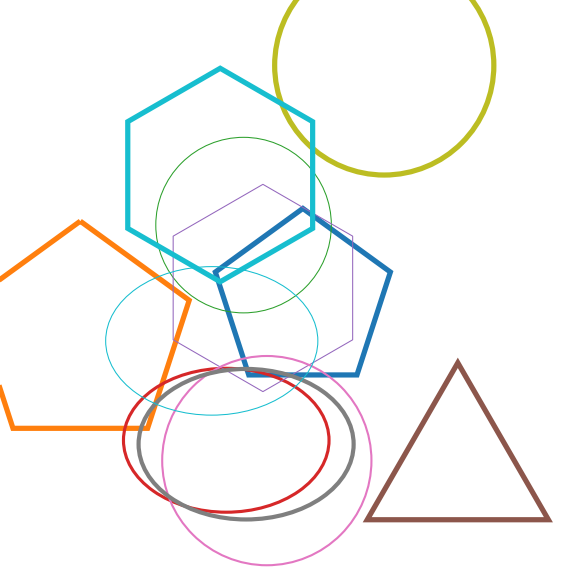[{"shape": "pentagon", "thickness": 2.5, "radius": 0.8, "center": [0.524, 0.479]}, {"shape": "pentagon", "thickness": 2.5, "radius": 0.99, "center": [0.139, 0.418]}, {"shape": "circle", "thickness": 0.5, "radius": 0.76, "center": [0.422, 0.609]}, {"shape": "oval", "thickness": 1.5, "radius": 0.89, "center": [0.392, 0.237]}, {"shape": "hexagon", "thickness": 0.5, "radius": 0.9, "center": [0.455, 0.5]}, {"shape": "triangle", "thickness": 2.5, "radius": 0.91, "center": [0.793, 0.19]}, {"shape": "circle", "thickness": 1, "radius": 0.91, "center": [0.462, 0.202]}, {"shape": "oval", "thickness": 2, "radius": 0.93, "center": [0.426, 0.23]}, {"shape": "circle", "thickness": 2.5, "radius": 0.95, "center": [0.665, 0.886]}, {"shape": "oval", "thickness": 0.5, "radius": 0.92, "center": [0.367, 0.409]}, {"shape": "hexagon", "thickness": 2.5, "radius": 0.92, "center": [0.381, 0.696]}]